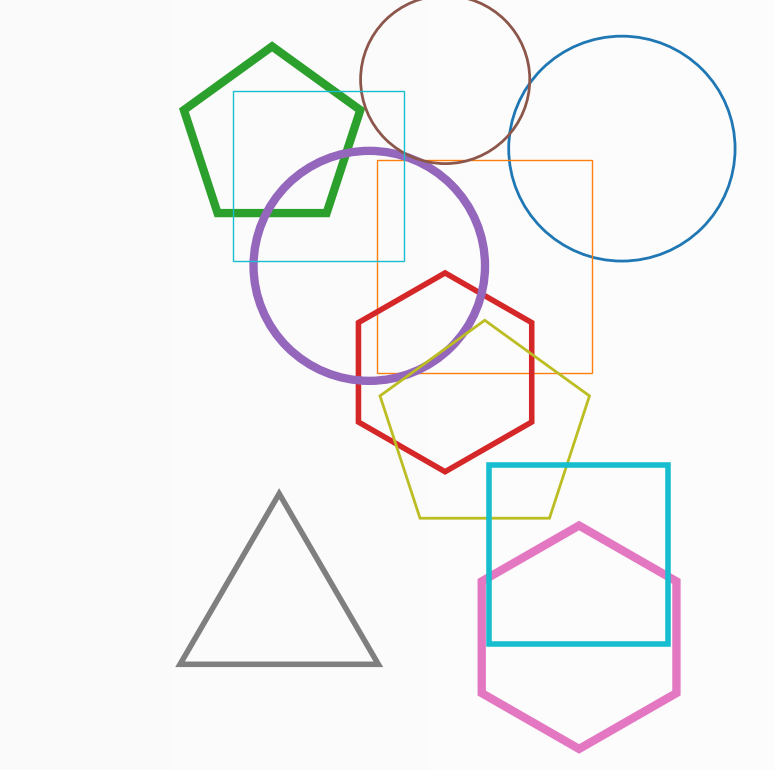[{"shape": "circle", "thickness": 1, "radius": 0.73, "center": [0.802, 0.807]}, {"shape": "square", "thickness": 0.5, "radius": 0.69, "center": [0.625, 0.654]}, {"shape": "pentagon", "thickness": 3, "radius": 0.6, "center": [0.351, 0.82]}, {"shape": "hexagon", "thickness": 2, "radius": 0.65, "center": [0.574, 0.516]}, {"shape": "circle", "thickness": 3, "radius": 0.75, "center": [0.476, 0.655]}, {"shape": "circle", "thickness": 1, "radius": 0.55, "center": [0.574, 0.897]}, {"shape": "hexagon", "thickness": 3, "radius": 0.73, "center": [0.747, 0.172]}, {"shape": "triangle", "thickness": 2, "radius": 0.74, "center": [0.36, 0.211]}, {"shape": "pentagon", "thickness": 1, "radius": 0.71, "center": [0.625, 0.442]}, {"shape": "square", "thickness": 0.5, "radius": 0.55, "center": [0.411, 0.771]}, {"shape": "square", "thickness": 2, "radius": 0.58, "center": [0.746, 0.279]}]